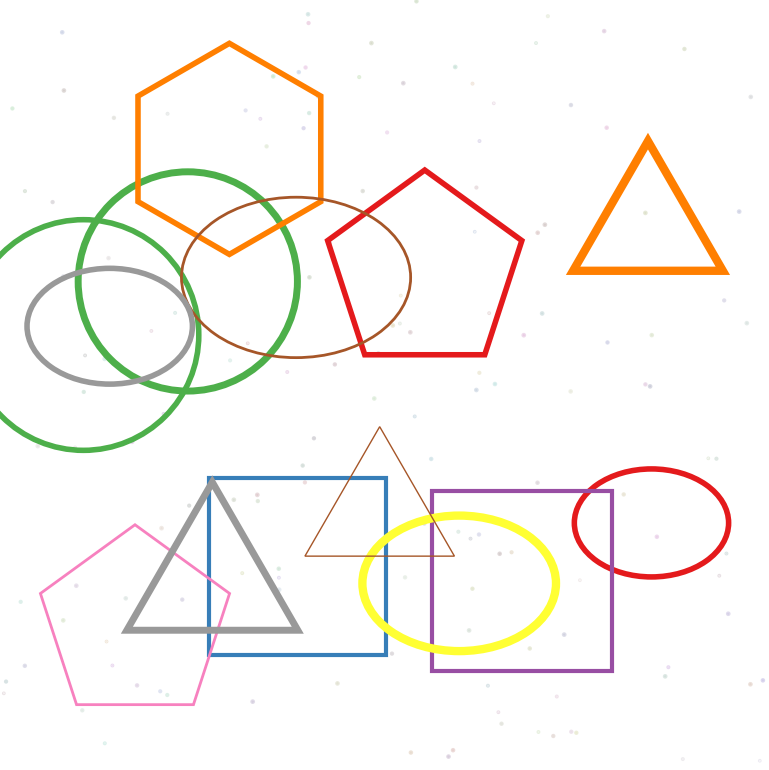[{"shape": "pentagon", "thickness": 2, "radius": 0.66, "center": [0.552, 0.647]}, {"shape": "oval", "thickness": 2, "radius": 0.5, "center": [0.846, 0.321]}, {"shape": "square", "thickness": 1.5, "radius": 0.58, "center": [0.386, 0.264]}, {"shape": "circle", "thickness": 2, "radius": 0.75, "center": [0.108, 0.565]}, {"shape": "circle", "thickness": 2.5, "radius": 0.71, "center": [0.244, 0.635]}, {"shape": "square", "thickness": 1.5, "radius": 0.58, "center": [0.678, 0.245]}, {"shape": "hexagon", "thickness": 2, "radius": 0.69, "center": [0.298, 0.807]}, {"shape": "triangle", "thickness": 3, "radius": 0.56, "center": [0.842, 0.704]}, {"shape": "oval", "thickness": 3, "radius": 0.63, "center": [0.596, 0.242]}, {"shape": "oval", "thickness": 1, "radius": 0.74, "center": [0.384, 0.64]}, {"shape": "triangle", "thickness": 0.5, "radius": 0.56, "center": [0.493, 0.334]}, {"shape": "pentagon", "thickness": 1, "radius": 0.65, "center": [0.175, 0.189]}, {"shape": "triangle", "thickness": 2.5, "radius": 0.64, "center": [0.276, 0.246]}, {"shape": "oval", "thickness": 2, "radius": 0.54, "center": [0.143, 0.576]}]